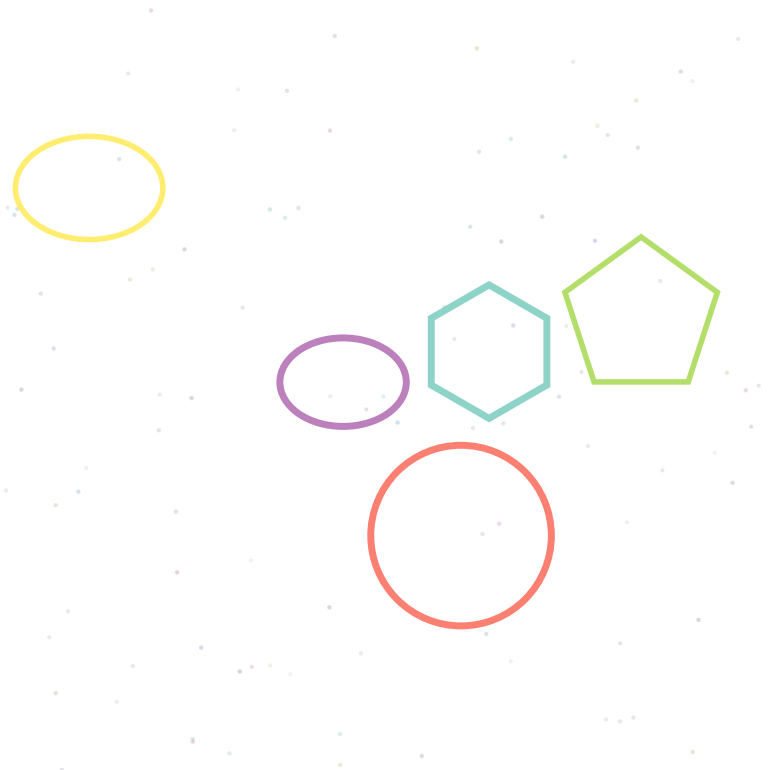[{"shape": "hexagon", "thickness": 2.5, "radius": 0.43, "center": [0.635, 0.543]}, {"shape": "circle", "thickness": 2.5, "radius": 0.59, "center": [0.599, 0.304]}, {"shape": "pentagon", "thickness": 2, "radius": 0.52, "center": [0.833, 0.588]}, {"shape": "oval", "thickness": 2.5, "radius": 0.41, "center": [0.446, 0.504]}, {"shape": "oval", "thickness": 2, "radius": 0.48, "center": [0.116, 0.756]}]